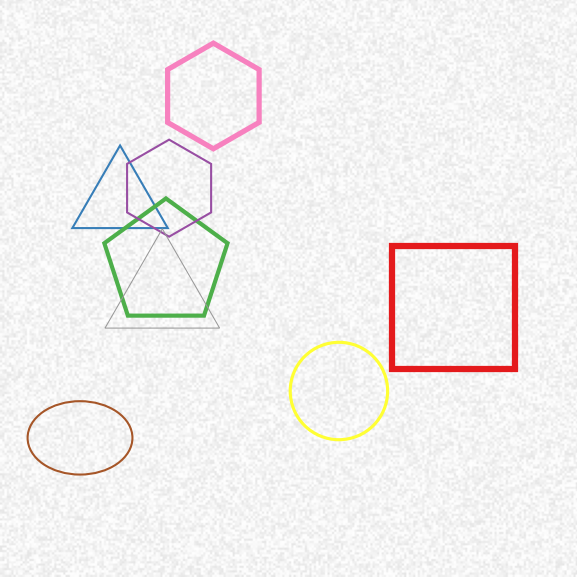[{"shape": "square", "thickness": 3, "radius": 0.53, "center": [0.785, 0.467]}, {"shape": "triangle", "thickness": 1, "radius": 0.48, "center": [0.208, 0.652]}, {"shape": "pentagon", "thickness": 2, "radius": 0.56, "center": [0.287, 0.543]}, {"shape": "hexagon", "thickness": 1, "radius": 0.42, "center": [0.293, 0.673]}, {"shape": "circle", "thickness": 1.5, "radius": 0.42, "center": [0.587, 0.322]}, {"shape": "oval", "thickness": 1, "radius": 0.45, "center": [0.139, 0.241]}, {"shape": "hexagon", "thickness": 2.5, "radius": 0.46, "center": [0.369, 0.833]}, {"shape": "triangle", "thickness": 0.5, "radius": 0.57, "center": [0.281, 0.488]}]